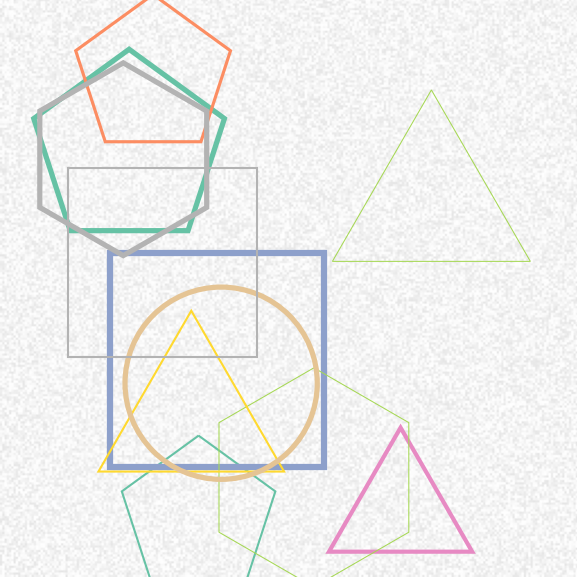[{"shape": "pentagon", "thickness": 1, "radius": 0.7, "center": [0.344, 0.105]}, {"shape": "pentagon", "thickness": 2.5, "radius": 0.87, "center": [0.224, 0.74]}, {"shape": "pentagon", "thickness": 1.5, "radius": 0.7, "center": [0.265, 0.868]}, {"shape": "square", "thickness": 3, "radius": 0.93, "center": [0.376, 0.376]}, {"shape": "triangle", "thickness": 2, "radius": 0.72, "center": [0.694, 0.115]}, {"shape": "hexagon", "thickness": 0.5, "radius": 0.95, "center": [0.544, 0.172]}, {"shape": "triangle", "thickness": 0.5, "radius": 0.99, "center": [0.747, 0.645]}, {"shape": "triangle", "thickness": 1, "radius": 0.93, "center": [0.331, 0.275]}, {"shape": "circle", "thickness": 2.5, "radius": 0.83, "center": [0.383, 0.336]}, {"shape": "hexagon", "thickness": 2.5, "radius": 0.83, "center": [0.213, 0.723]}, {"shape": "square", "thickness": 1, "radius": 0.82, "center": [0.281, 0.544]}]